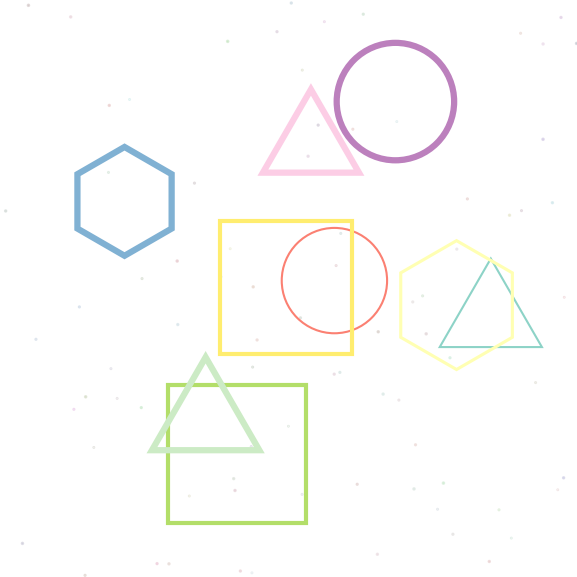[{"shape": "triangle", "thickness": 1, "radius": 0.51, "center": [0.85, 0.449]}, {"shape": "hexagon", "thickness": 1.5, "radius": 0.56, "center": [0.791, 0.471]}, {"shape": "circle", "thickness": 1, "radius": 0.46, "center": [0.579, 0.513]}, {"shape": "hexagon", "thickness": 3, "radius": 0.47, "center": [0.216, 0.65]}, {"shape": "square", "thickness": 2, "radius": 0.6, "center": [0.411, 0.213]}, {"shape": "triangle", "thickness": 3, "radius": 0.48, "center": [0.538, 0.748]}, {"shape": "circle", "thickness": 3, "radius": 0.51, "center": [0.685, 0.823]}, {"shape": "triangle", "thickness": 3, "radius": 0.54, "center": [0.356, 0.273]}, {"shape": "square", "thickness": 2, "radius": 0.57, "center": [0.495, 0.502]}]